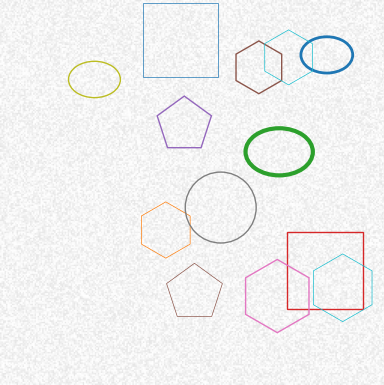[{"shape": "oval", "thickness": 2, "radius": 0.34, "center": [0.849, 0.857]}, {"shape": "square", "thickness": 0.5, "radius": 0.48, "center": [0.469, 0.896]}, {"shape": "hexagon", "thickness": 0.5, "radius": 0.37, "center": [0.431, 0.403]}, {"shape": "oval", "thickness": 3, "radius": 0.44, "center": [0.725, 0.606]}, {"shape": "square", "thickness": 1, "radius": 0.5, "center": [0.844, 0.298]}, {"shape": "pentagon", "thickness": 1, "radius": 0.37, "center": [0.479, 0.676]}, {"shape": "hexagon", "thickness": 1, "radius": 0.34, "center": [0.672, 0.825]}, {"shape": "pentagon", "thickness": 0.5, "radius": 0.38, "center": [0.505, 0.24]}, {"shape": "hexagon", "thickness": 1, "radius": 0.48, "center": [0.72, 0.231]}, {"shape": "circle", "thickness": 1, "radius": 0.46, "center": [0.573, 0.461]}, {"shape": "oval", "thickness": 1, "radius": 0.34, "center": [0.245, 0.794]}, {"shape": "hexagon", "thickness": 0.5, "radius": 0.36, "center": [0.75, 0.851]}, {"shape": "hexagon", "thickness": 0.5, "radius": 0.44, "center": [0.89, 0.253]}]